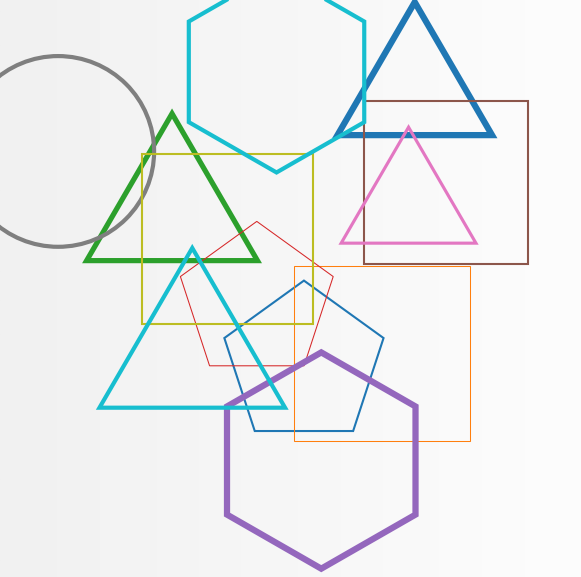[{"shape": "triangle", "thickness": 3, "radius": 0.77, "center": [0.714, 0.842]}, {"shape": "pentagon", "thickness": 1, "radius": 0.72, "center": [0.523, 0.369]}, {"shape": "square", "thickness": 0.5, "radius": 0.76, "center": [0.657, 0.387]}, {"shape": "triangle", "thickness": 2.5, "radius": 0.85, "center": [0.296, 0.633]}, {"shape": "pentagon", "thickness": 0.5, "radius": 0.69, "center": [0.442, 0.478]}, {"shape": "hexagon", "thickness": 3, "radius": 0.94, "center": [0.553, 0.202]}, {"shape": "square", "thickness": 1, "radius": 0.71, "center": [0.767, 0.683]}, {"shape": "triangle", "thickness": 1.5, "radius": 0.67, "center": [0.703, 0.645]}, {"shape": "circle", "thickness": 2, "radius": 0.83, "center": [0.1, 0.737]}, {"shape": "square", "thickness": 1, "radius": 0.74, "center": [0.391, 0.585]}, {"shape": "hexagon", "thickness": 2, "radius": 0.87, "center": [0.476, 0.875]}, {"shape": "triangle", "thickness": 2, "radius": 0.92, "center": [0.331, 0.385]}]